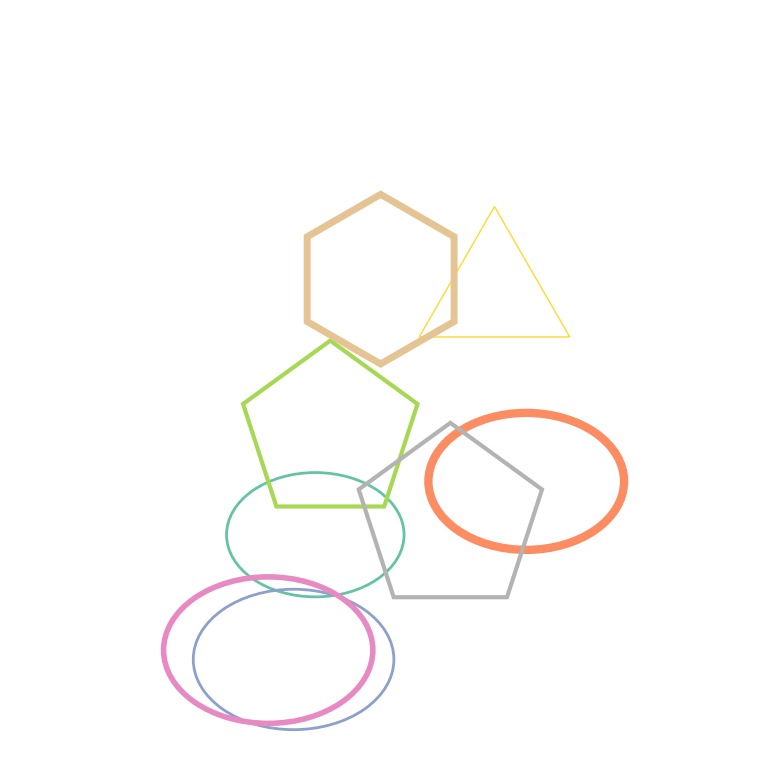[{"shape": "oval", "thickness": 1, "radius": 0.58, "center": [0.409, 0.306]}, {"shape": "oval", "thickness": 3, "radius": 0.64, "center": [0.683, 0.375]}, {"shape": "oval", "thickness": 1, "radius": 0.65, "center": [0.381, 0.144]}, {"shape": "oval", "thickness": 2, "radius": 0.68, "center": [0.348, 0.156]}, {"shape": "pentagon", "thickness": 1.5, "radius": 0.6, "center": [0.429, 0.439]}, {"shape": "triangle", "thickness": 0.5, "radius": 0.56, "center": [0.642, 0.619]}, {"shape": "hexagon", "thickness": 2.5, "radius": 0.55, "center": [0.494, 0.637]}, {"shape": "pentagon", "thickness": 1.5, "radius": 0.63, "center": [0.585, 0.326]}]